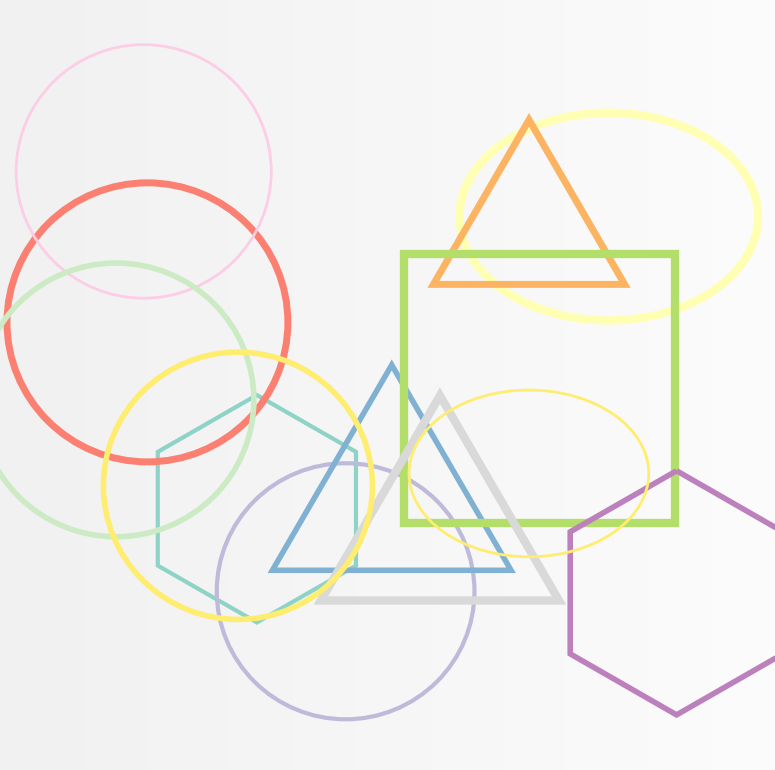[{"shape": "hexagon", "thickness": 1.5, "radius": 0.74, "center": [0.331, 0.339]}, {"shape": "oval", "thickness": 3, "radius": 0.96, "center": [0.785, 0.719]}, {"shape": "circle", "thickness": 1.5, "radius": 0.83, "center": [0.446, 0.232]}, {"shape": "circle", "thickness": 2.5, "radius": 0.91, "center": [0.19, 0.581]}, {"shape": "triangle", "thickness": 2, "radius": 0.89, "center": [0.505, 0.348]}, {"shape": "triangle", "thickness": 2.5, "radius": 0.71, "center": [0.683, 0.702]}, {"shape": "square", "thickness": 3, "radius": 0.88, "center": [0.696, 0.495]}, {"shape": "circle", "thickness": 1, "radius": 0.82, "center": [0.185, 0.777]}, {"shape": "triangle", "thickness": 3, "radius": 0.89, "center": [0.568, 0.309]}, {"shape": "hexagon", "thickness": 2, "radius": 0.79, "center": [0.873, 0.23]}, {"shape": "circle", "thickness": 2, "radius": 0.89, "center": [0.15, 0.481]}, {"shape": "circle", "thickness": 2, "radius": 0.87, "center": [0.307, 0.369]}, {"shape": "oval", "thickness": 1, "radius": 0.77, "center": [0.682, 0.385]}]